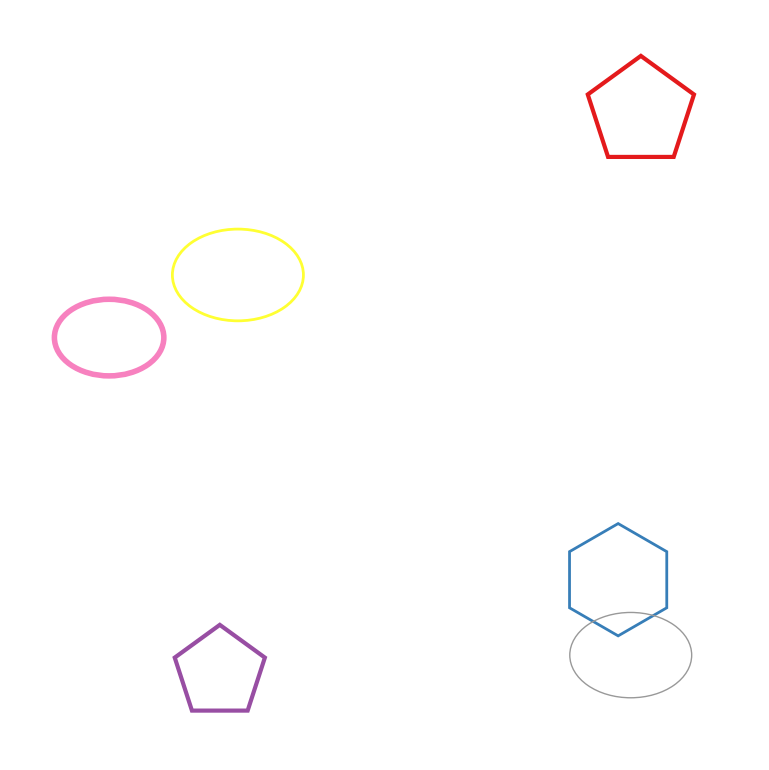[{"shape": "pentagon", "thickness": 1.5, "radius": 0.36, "center": [0.832, 0.855]}, {"shape": "hexagon", "thickness": 1, "radius": 0.36, "center": [0.803, 0.247]}, {"shape": "pentagon", "thickness": 1.5, "radius": 0.31, "center": [0.285, 0.127]}, {"shape": "oval", "thickness": 1, "radius": 0.43, "center": [0.309, 0.643]}, {"shape": "oval", "thickness": 2, "radius": 0.36, "center": [0.142, 0.562]}, {"shape": "oval", "thickness": 0.5, "radius": 0.4, "center": [0.819, 0.149]}]